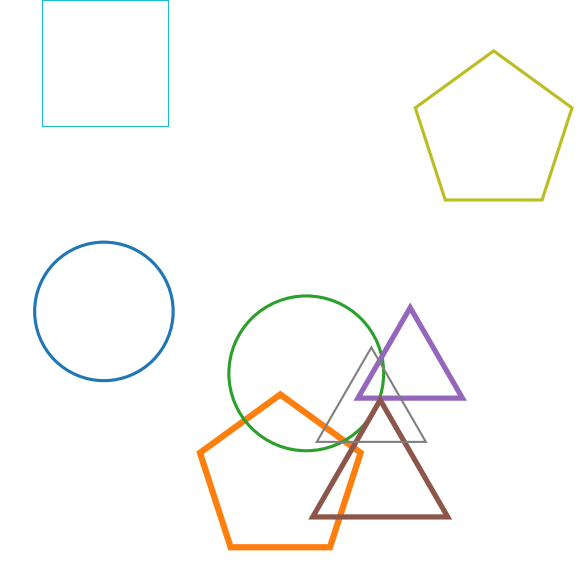[{"shape": "circle", "thickness": 1.5, "radius": 0.6, "center": [0.18, 0.46]}, {"shape": "pentagon", "thickness": 3, "radius": 0.73, "center": [0.485, 0.17]}, {"shape": "circle", "thickness": 1.5, "radius": 0.67, "center": [0.53, 0.353]}, {"shape": "triangle", "thickness": 2.5, "radius": 0.52, "center": [0.71, 0.362]}, {"shape": "triangle", "thickness": 2.5, "radius": 0.67, "center": [0.658, 0.172]}, {"shape": "triangle", "thickness": 1, "radius": 0.55, "center": [0.643, 0.288]}, {"shape": "pentagon", "thickness": 1.5, "radius": 0.71, "center": [0.855, 0.768]}, {"shape": "square", "thickness": 0.5, "radius": 0.55, "center": [0.182, 0.89]}]